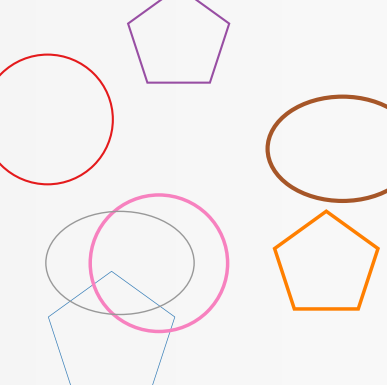[{"shape": "circle", "thickness": 1.5, "radius": 0.84, "center": [0.123, 0.69]}, {"shape": "pentagon", "thickness": 0.5, "radius": 0.86, "center": [0.288, 0.124]}, {"shape": "pentagon", "thickness": 1.5, "radius": 0.69, "center": [0.461, 0.896]}, {"shape": "pentagon", "thickness": 2.5, "radius": 0.7, "center": [0.842, 0.311]}, {"shape": "oval", "thickness": 3, "radius": 0.97, "center": [0.884, 0.614]}, {"shape": "circle", "thickness": 2.5, "radius": 0.89, "center": [0.41, 0.316]}, {"shape": "oval", "thickness": 1, "radius": 0.96, "center": [0.31, 0.317]}]